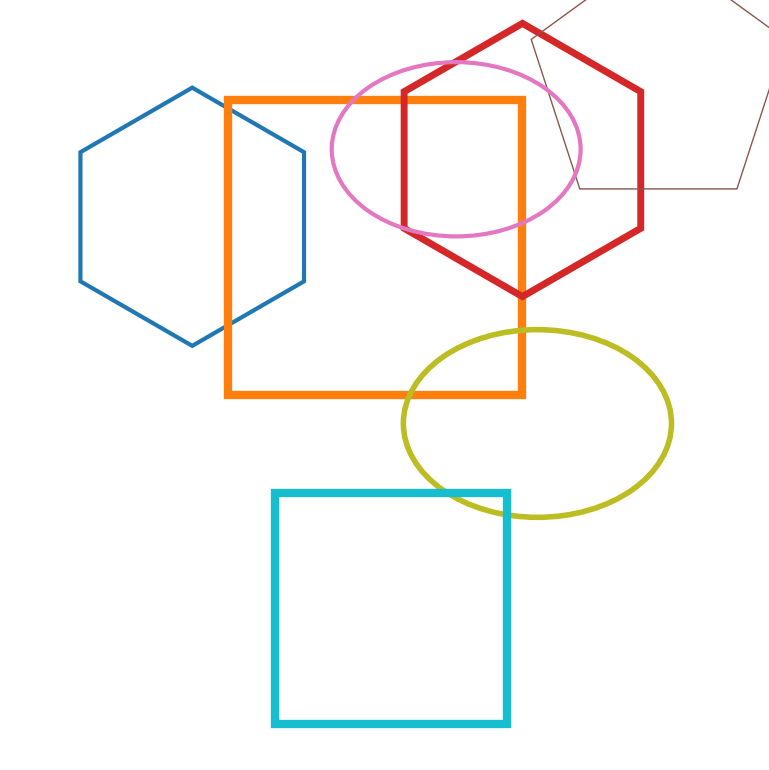[{"shape": "hexagon", "thickness": 1.5, "radius": 0.84, "center": [0.25, 0.718]}, {"shape": "square", "thickness": 3, "radius": 0.96, "center": [0.487, 0.679]}, {"shape": "hexagon", "thickness": 2.5, "radius": 0.89, "center": [0.678, 0.792]}, {"shape": "pentagon", "thickness": 0.5, "radius": 0.87, "center": [0.855, 0.895]}, {"shape": "oval", "thickness": 1.5, "radius": 0.81, "center": [0.592, 0.806]}, {"shape": "oval", "thickness": 2, "radius": 0.87, "center": [0.698, 0.45]}, {"shape": "square", "thickness": 3, "radius": 0.75, "center": [0.508, 0.21]}]